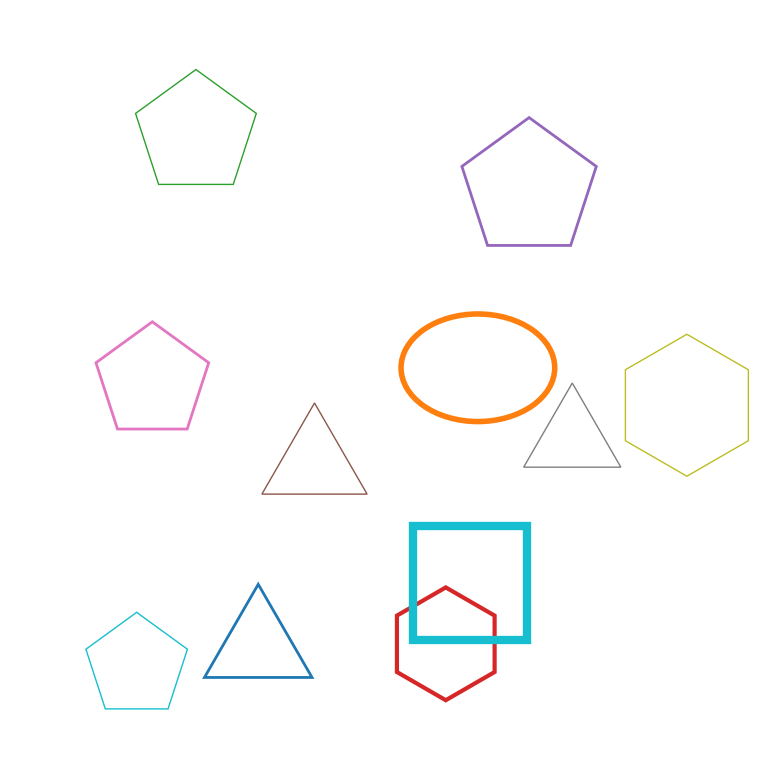[{"shape": "triangle", "thickness": 1, "radius": 0.4, "center": [0.335, 0.161]}, {"shape": "oval", "thickness": 2, "radius": 0.5, "center": [0.621, 0.522]}, {"shape": "pentagon", "thickness": 0.5, "radius": 0.41, "center": [0.254, 0.827]}, {"shape": "hexagon", "thickness": 1.5, "radius": 0.37, "center": [0.579, 0.164]}, {"shape": "pentagon", "thickness": 1, "radius": 0.46, "center": [0.687, 0.756]}, {"shape": "triangle", "thickness": 0.5, "radius": 0.39, "center": [0.408, 0.398]}, {"shape": "pentagon", "thickness": 1, "radius": 0.38, "center": [0.198, 0.505]}, {"shape": "triangle", "thickness": 0.5, "radius": 0.36, "center": [0.743, 0.43]}, {"shape": "hexagon", "thickness": 0.5, "radius": 0.46, "center": [0.892, 0.474]}, {"shape": "square", "thickness": 3, "radius": 0.37, "center": [0.611, 0.242]}, {"shape": "pentagon", "thickness": 0.5, "radius": 0.35, "center": [0.177, 0.135]}]